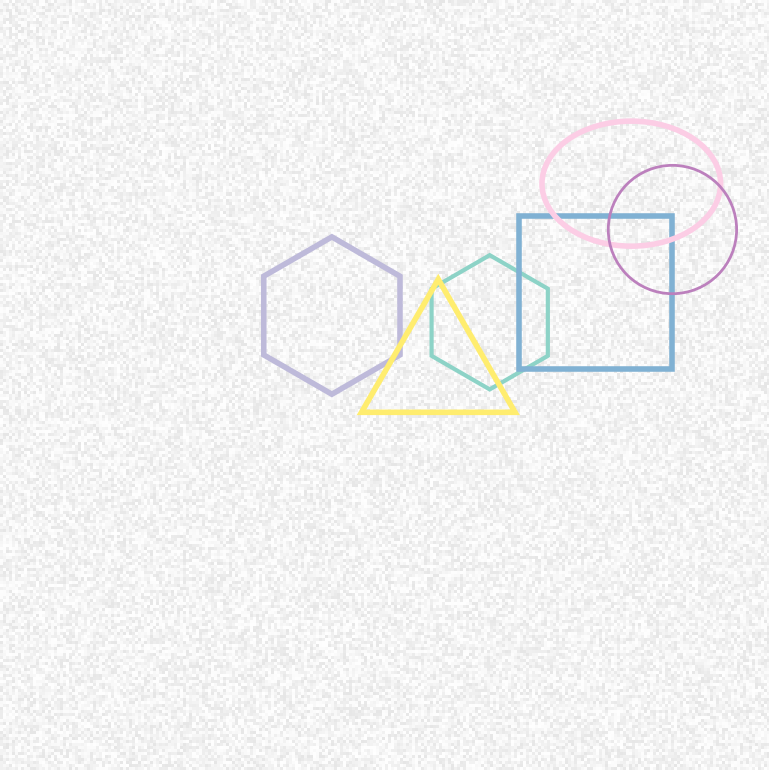[{"shape": "hexagon", "thickness": 1.5, "radius": 0.44, "center": [0.636, 0.581]}, {"shape": "hexagon", "thickness": 2, "radius": 0.51, "center": [0.431, 0.59]}, {"shape": "square", "thickness": 2, "radius": 0.5, "center": [0.773, 0.62]}, {"shape": "oval", "thickness": 2, "radius": 0.58, "center": [0.82, 0.761]}, {"shape": "circle", "thickness": 1, "radius": 0.42, "center": [0.873, 0.702]}, {"shape": "triangle", "thickness": 2, "radius": 0.58, "center": [0.569, 0.522]}]